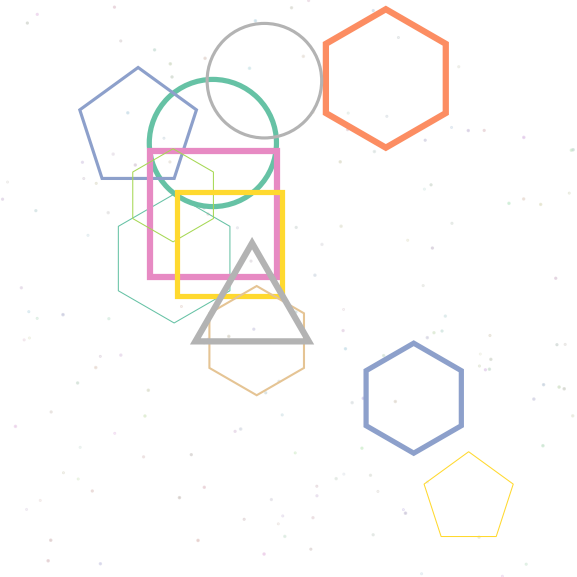[{"shape": "hexagon", "thickness": 0.5, "radius": 0.56, "center": [0.302, 0.551]}, {"shape": "circle", "thickness": 2.5, "radius": 0.55, "center": [0.369, 0.752]}, {"shape": "hexagon", "thickness": 3, "radius": 0.6, "center": [0.668, 0.863]}, {"shape": "pentagon", "thickness": 1.5, "radius": 0.53, "center": [0.239, 0.776]}, {"shape": "hexagon", "thickness": 2.5, "radius": 0.48, "center": [0.716, 0.31]}, {"shape": "square", "thickness": 3, "radius": 0.55, "center": [0.37, 0.629]}, {"shape": "hexagon", "thickness": 0.5, "radius": 0.4, "center": [0.3, 0.661]}, {"shape": "square", "thickness": 2.5, "radius": 0.45, "center": [0.397, 0.576]}, {"shape": "pentagon", "thickness": 0.5, "radius": 0.41, "center": [0.812, 0.136]}, {"shape": "hexagon", "thickness": 1, "radius": 0.47, "center": [0.444, 0.409]}, {"shape": "circle", "thickness": 1.5, "radius": 0.5, "center": [0.458, 0.859]}, {"shape": "triangle", "thickness": 3, "radius": 0.57, "center": [0.436, 0.465]}]